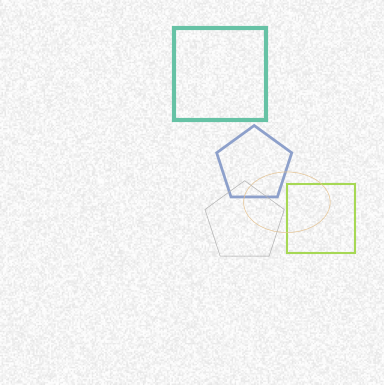[{"shape": "square", "thickness": 3, "radius": 0.6, "center": [0.572, 0.807]}, {"shape": "pentagon", "thickness": 2, "radius": 0.51, "center": [0.66, 0.571]}, {"shape": "square", "thickness": 1.5, "radius": 0.45, "center": [0.834, 0.433]}, {"shape": "oval", "thickness": 0.5, "radius": 0.56, "center": [0.745, 0.475]}, {"shape": "pentagon", "thickness": 0.5, "radius": 0.54, "center": [0.635, 0.422]}]